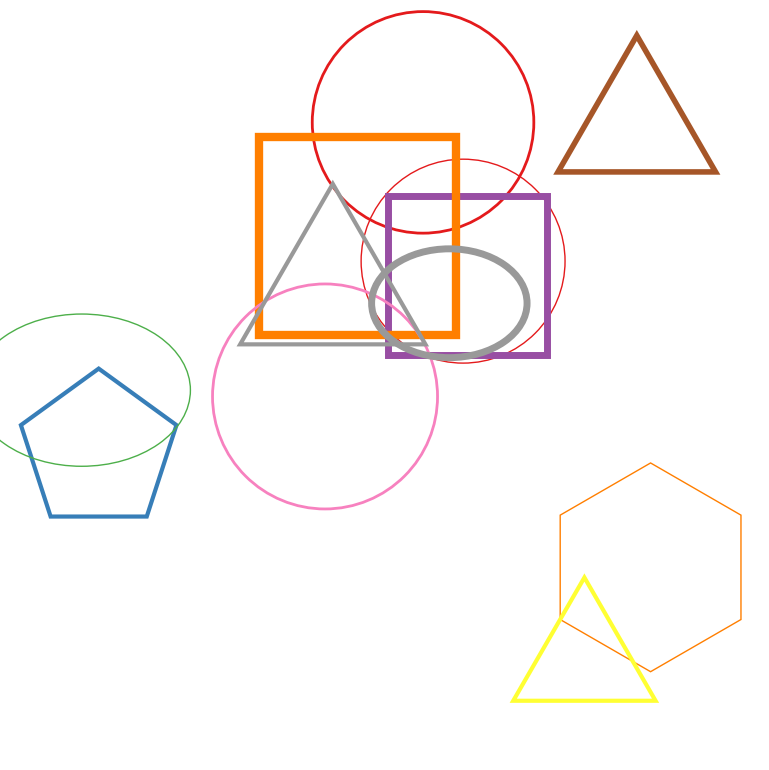[{"shape": "circle", "thickness": 0.5, "radius": 0.66, "center": [0.601, 0.661]}, {"shape": "circle", "thickness": 1, "radius": 0.72, "center": [0.549, 0.841]}, {"shape": "pentagon", "thickness": 1.5, "radius": 0.53, "center": [0.128, 0.415]}, {"shape": "oval", "thickness": 0.5, "radius": 0.71, "center": [0.106, 0.493]}, {"shape": "square", "thickness": 2.5, "radius": 0.52, "center": [0.608, 0.642]}, {"shape": "hexagon", "thickness": 0.5, "radius": 0.68, "center": [0.845, 0.263]}, {"shape": "square", "thickness": 3, "radius": 0.64, "center": [0.464, 0.693]}, {"shape": "triangle", "thickness": 1.5, "radius": 0.53, "center": [0.759, 0.143]}, {"shape": "triangle", "thickness": 2, "radius": 0.59, "center": [0.827, 0.836]}, {"shape": "circle", "thickness": 1, "radius": 0.73, "center": [0.422, 0.485]}, {"shape": "oval", "thickness": 2.5, "radius": 0.5, "center": [0.584, 0.606]}, {"shape": "triangle", "thickness": 1.5, "radius": 0.69, "center": [0.432, 0.622]}]